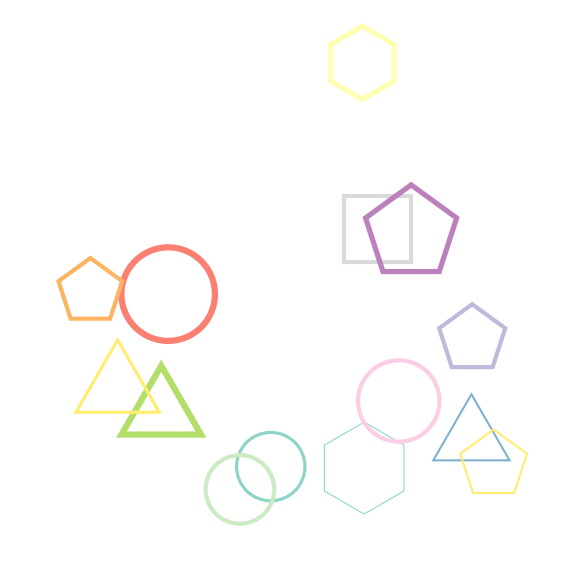[{"shape": "hexagon", "thickness": 0.5, "radius": 0.4, "center": [0.631, 0.189]}, {"shape": "circle", "thickness": 1.5, "radius": 0.3, "center": [0.469, 0.191]}, {"shape": "hexagon", "thickness": 2.5, "radius": 0.32, "center": [0.627, 0.89]}, {"shape": "pentagon", "thickness": 2, "radius": 0.3, "center": [0.818, 0.412]}, {"shape": "circle", "thickness": 3, "radius": 0.4, "center": [0.291, 0.49]}, {"shape": "triangle", "thickness": 1, "radius": 0.38, "center": [0.816, 0.24]}, {"shape": "pentagon", "thickness": 2, "radius": 0.29, "center": [0.157, 0.494]}, {"shape": "triangle", "thickness": 3, "radius": 0.4, "center": [0.279, 0.286]}, {"shape": "circle", "thickness": 2, "radius": 0.35, "center": [0.691, 0.305]}, {"shape": "square", "thickness": 2, "radius": 0.29, "center": [0.654, 0.602]}, {"shape": "pentagon", "thickness": 2.5, "radius": 0.41, "center": [0.712, 0.596]}, {"shape": "circle", "thickness": 2, "radius": 0.3, "center": [0.415, 0.152]}, {"shape": "pentagon", "thickness": 1, "radius": 0.3, "center": [0.855, 0.195]}, {"shape": "triangle", "thickness": 1.5, "radius": 0.42, "center": [0.204, 0.327]}]